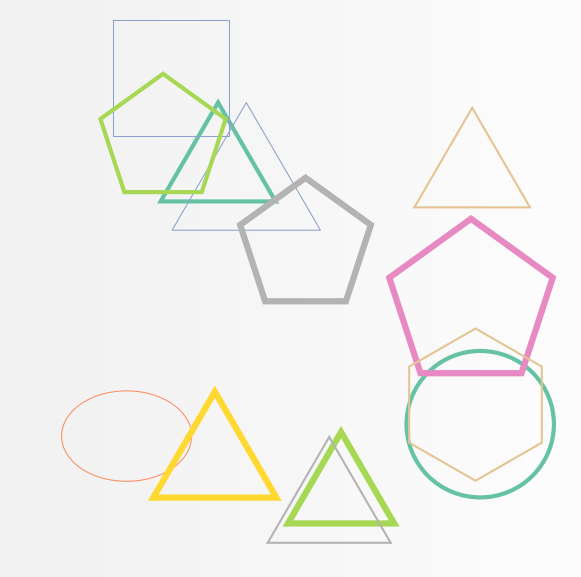[{"shape": "triangle", "thickness": 2, "radius": 0.57, "center": [0.375, 0.707]}, {"shape": "circle", "thickness": 2, "radius": 0.63, "center": [0.826, 0.265]}, {"shape": "oval", "thickness": 0.5, "radius": 0.56, "center": [0.218, 0.244]}, {"shape": "square", "thickness": 0.5, "radius": 0.5, "center": [0.294, 0.863]}, {"shape": "triangle", "thickness": 0.5, "radius": 0.74, "center": [0.424, 0.674]}, {"shape": "pentagon", "thickness": 3, "radius": 0.74, "center": [0.81, 0.473]}, {"shape": "triangle", "thickness": 3, "radius": 0.53, "center": [0.587, 0.145]}, {"shape": "pentagon", "thickness": 2, "radius": 0.57, "center": [0.281, 0.758]}, {"shape": "triangle", "thickness": 3, "radius": 0.61, "center": [0.37, 0.199]}, {"shape": "hexagon", "thickness": 1, "radius": 0.66, "center": [0.818, 0.298]}, {"shape": "triangle", "thickness": 1, "radius": 0.57, "center": [0.812, 0.698]}, {"shape": "triangle", "thickness": 1, "radius": 0.61, "center": [0.566, 0.12]}, {"shape": "pentagon", "thickness": 3, "radius": 0.59, "center": [0.526, 0.573]}]